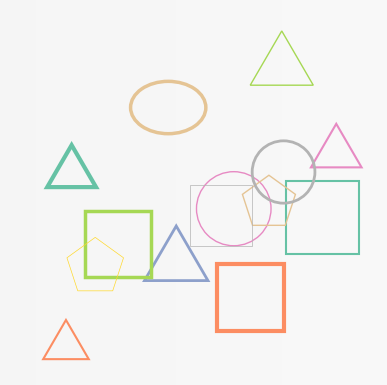[{"shape": "square", "thickness": 1.5, "radius": 0.47, "center": [0.833, 0.434]}, {"shape": "triangle", "thickness": 3, "radius": 0.36, "center": [0.185, 0.55]}, {"shape": "square", "thickness": 3, "radius": 0.43, "center": [0.647, 0.228]}, {"shape": "triangle", "thickness": 1.5, "radius": 0.34, "center": [0.17, 0.101]}, {"shape": "triangle", "thickness": 2, "radius": 0.47, "center": [0.455, 0.318]}, {"shape": "circle", "thickness": 1, "radius": 0.48, "center": [0.603, 0.458]}, {"shape": "triangle", "thickness": 1.5, "radius": 0.38, "center": [0.868, 0.603]}, {"shape": "triangle", "thickness": 1, "radius": 0.47, "center": [0.727, 0.826]}, {"shape": "square", "thickness": 2.5, "radius": 0.43, "center": [0.304, 0.366]}, {"shape": "pentagon", "thickness": 0.5, "radius": 0.38, "center": [0.246, 0.307]}, {"shape": "oval", "thickness": 2.5, "radius": 0.49, "center": [0.434, 0.721]}, {"shape": "pentagon", "thickness": 1, "radius": 0.36, "center": [0.694, 0.473]}, {"shape": "circle", "thickness": 2, "radius": 0.4, "center": [0.732, 0.553]}, {"shape": "square", "thickness": 0.5, "radius": 0.4, "center": [0.57, 0.439]}]